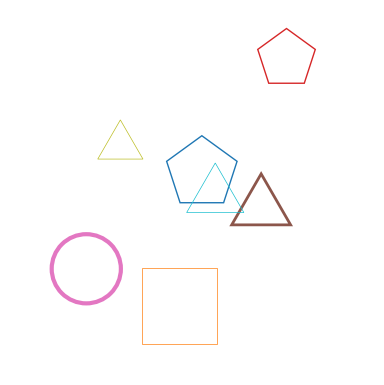[{"shape": "pentagon", "thickness": 1, "radius": 0.48, "center": [0.524, 0.551]}, {"shape": "square", "thickness": 0.5, "radius": 0.49, "center": [0.466, 0.205]}, {"shape": "pentagon", "thickness": 1, "radius": 0.39, "center": [0.744, 0.847]}, {"shape": "triangle", "thickness": 2, "radius": 0.44, "center": [0.678, 0.46]}, {"shape": "circle", "thickness": 3, "radius": 0.45, "center": [0.224, 0.302]}, {"shape": "triangle", "thickness": 0.5, "radius": 0.34, "center": [0.313, 0.621]}, {"shape": "triangle", "thickness": 0.5, "radius": 0.43, "center": [0.559, 0.491]}]